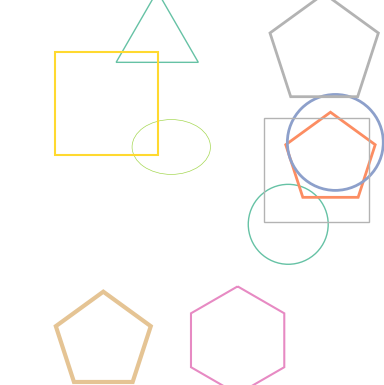[{"shape": "triangle", "thickness": 1, "radius": 0.62, "center": [0.408, 0.9]}, {"shape": "circle", "thickness": 1, "radius": 0.52, "center": [0.749, 0.417]}, {"shape": "pentagon", "thickness": 2, "radius": 0.61, "center": [0.858, 0.586]}, {"shape": "circle", "thickness": 2, "radius": 0.62, "center": [0.871, 0.63]}, {"shape": "hexagon", "thickness": 1.5, "radius": 0.7, "center": [0.617, 0.116]}, {"shape": "oval", "thickness": 0.5, "radius": 0.51, "center": [0.445, 0.618]}, {"shape": "square", "thickness": 1.5, "radius": 0.67, "center": [0.277, 0.731]}, {"shape": "pentagon", "thickness": 3, "radius": 0.65, "center": [0.268, 0.113]}, {"shape": "square", "thickness": 1, "radius": 0.68, "center": [0.822, 0.558]}, {"shape": "pentagon", "thickness": 2, "radius": 0.74, "center": [0.842, 0.869]}]